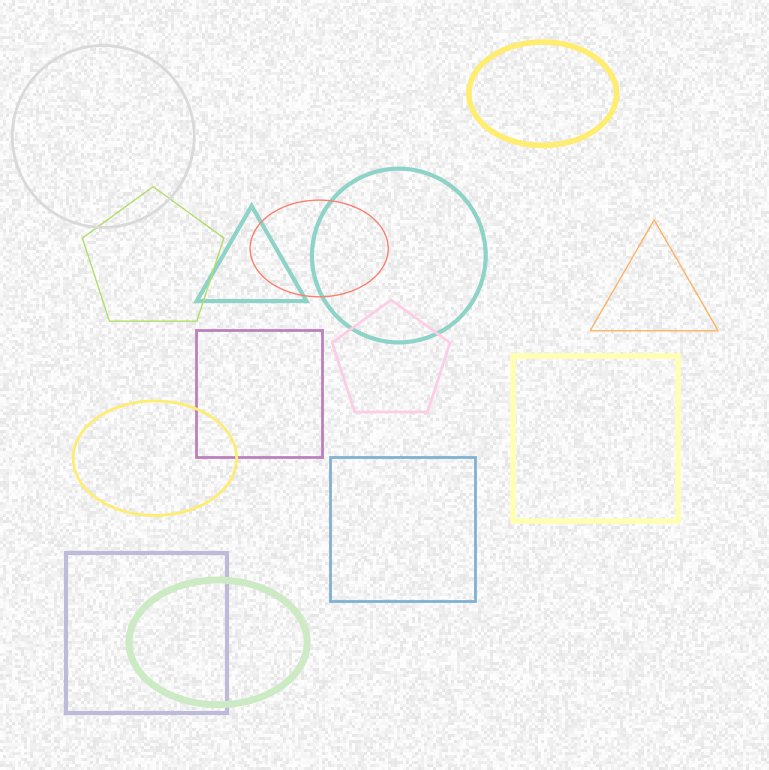[{"shape": "triangle", "thickness": 1.5, "radius": 0.41, "center": [0.327, 0.65]}, {"shape": "circle", "thickness": 1.5, "radius": 0.56, "center": [0.518, 0.668]}, {"shape": "square", "thickness": 2, "radius": 0.54, "center": [0.773, 0.43]}, {"shape": "square", "thickness": 1.5, "radius": 0.52, "center": [0.191, 0.178]}, {"shape": "oval", "thickness": 0.5, "radius": 0.45, "center": [0.415, 0.677]}, {"shape": "square", "thickness": 1, "radius": 0.47, "center": [0.523, 0.313]}, {"shape": "triangle", "thickness": 0.5, "radius": 0.48, "center": [0.85, 0.618]}, {"shape": "pentagon", "thickness": 0.5, "radius": 0.48, "center": [0.199, 0.661]}, {"shape": "pentagon", "thickness": 1, "radius": 0.4, "center": [0.508, 0.53]}, {"shape": "circle", "thickness": 1, "radius": 0.59, "center": [0.134, 0.823]}, {"shape": "square", "thickness": 1, "radius": 0.41, "center": [0.336, 0.489]}, {"shape": "oval", "thickness": 2.5, "radius": 0.58, "center": [0.283, 0.166]}, {"shape": "oval", "thickness": 2, "radius": 0.48, "center": [0.705, 0.878]}, {"shape": "oval", "thickness": 1, "radius": 0.53, "center": [0.201, 0.405]}]